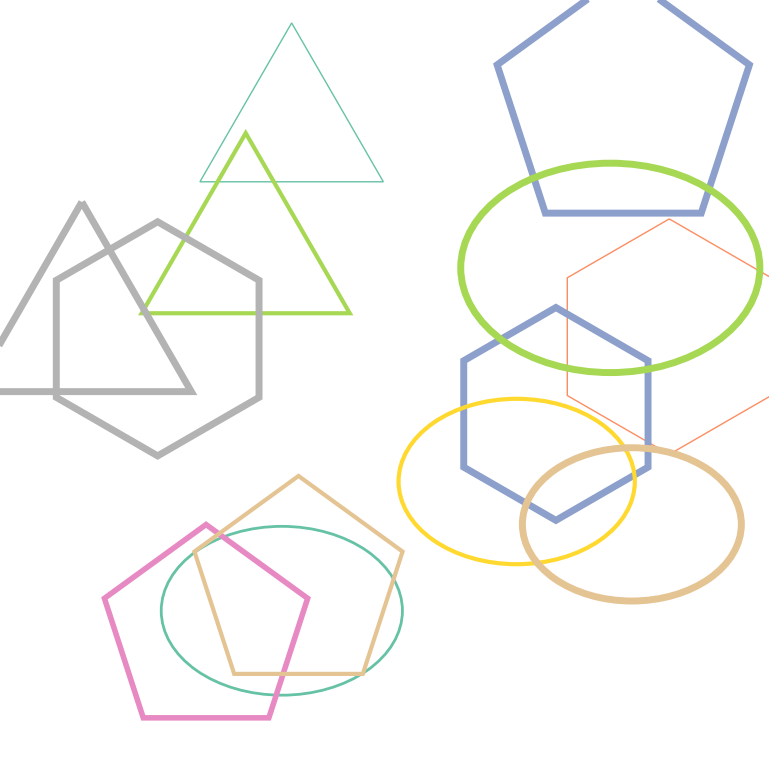[{"shape": "oval", "thickness": 1, "radius": 0.78, "center": [0.366, 0.207]}, {"shape": "triangle", "thickness": 0.5, "radius": 0.69, "center": [0.379, 0.833]}, {"shape": "hexagon", "thickness": 0.5, "radius": 0.76, "center": [0.869, 0.563]}, {"shape": "pentagon", "thickness": 2.5, "radius": 0.86, "center": [0.809, 0.863]}, {"shape": "hexagon", "thickness": 2.5, "radius": 0.69, "center": [0.722, 0.462]}, {"shape": "pentagon", "thickness": 2, "radius": 0.69, "center": [0.268, 0.18]}, {"shape": "oval", "thickness": 2.5, "radius": 0.97, "center": [0.793, 0.652]}, {"shape": "triangle", "thickness": 1.5, "radius": 0.78, "center": [0.319, 0.671]}, {"shape": "oval", "thickness": 1.5, "radius": 0.77, "center": [0.671, 0.375]}, {"shape": "oval", "thickness": 2.5, "radius": 0.71, "center": [0.821, 0.319]}, {"shape": "pentagon", "thickness": 1.5, "radius": 0.71, "center": [0.388, 0.24]}, {"shape": "hexagon", "thickness": 2.5, "radius": 0.76, "center": [0.205, 0.56]}, {"shape": "triangle", "thickness": 2.5, "radius": 0.82, "center": [0.106, 0.573]}]